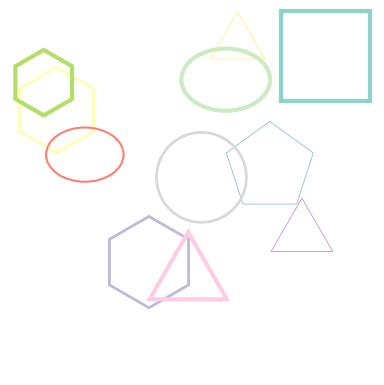[{"shape": "square", "thickness": 3, "radius": 0.58, "center": [0.845, 0.855]}, {"shape": "hexagon", "thickness": 2, "radius": 0.55, "center": [0.147, 0.714]}, {"shape": "hexagon", "thickness": 2, "radius": 0.59, "center": [0.387, 0.319]}, {"shape": "oval", "thickness": 1.5, "radius": 0.5, "center": [0.22, 0.598]}, {"shape": "pentagon", "thickness": 0.5, "radius": 0.59, "center": [0.701, 0.566]}, {"shape": "hexagon", "thickness": 3, "radius": 0.43, "center": [0.114, 0.785]}, {"shape": "triangle", "thickness": 3, "radius": 0.58, "center": [0.489, 0.281]}, {"shape": "circle", "thickness": 2, "radius": 0.58, "center": [0.523, 0.539]}, {"shape": "triangle", "thickness": 0.5, "radius": 0.46, "center": [0.784, 0.393]}, {"shape": "oval", "thickness": 3, "radius": 0.58, "center": [0.586, 0.793]}, {"shape": "triangle", "thickness": 0.5, "radius": 0.41, "center": [0.617, 0.887]}]